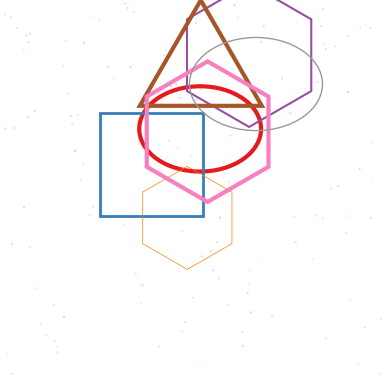[{"shape": "oval", "thickness": 3, "radius": 0.79, "center": [0.52, 0.665]}, {"shape": "square", "thickness": 2, "radius": 0.67, "center": [0.393, 0.572]}, {"shape": "hexagon", "thickness": 1.5, "radius": 0.93, "center": [0.647, 0.857]}, {"shape": "hexagon", "thickness": 0.5, "radius": 0.67, "center": [0.487, 0.434]}, {"shape": "triangle", "thickness": 3, "radius": 0.91, "center": [0.521, 0.817]}, {"shape": "hexagon", "thickness": 3, "radius": 0.91, "center": [0.539, 0.658]}, {"shape": "oval", "thickness": 1, "radius": 0.86, "center": [0.665, 0.782]}]